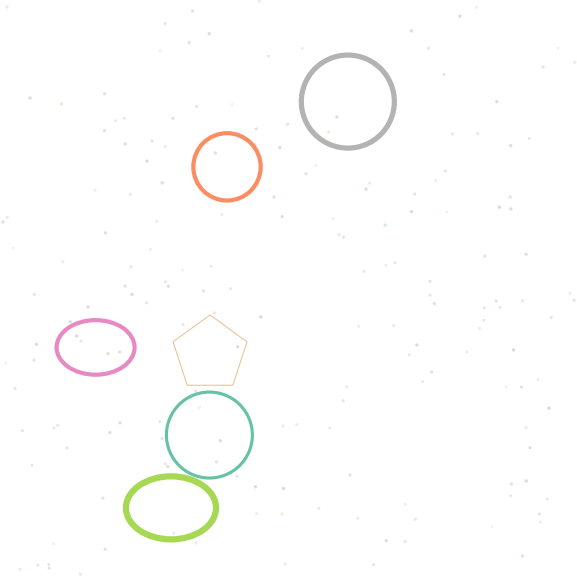[{"shape": "circle", "thickness": 1.5, "radius": 0.37, "center": [0.363, 0.246]}, {"shape": "circle", "thickness": 2, "radius": 0.29, "center": [0.393, 0.71]}, {"shape": "oval", "thickness": 2, "radius": 0.34, "center": [0.166, 0.398]}, {"shape": "oval", "thickness": 3, "radius": 0.39, "center": [0.296, 0.12]}, {"shape": "pentagon", "thickness": 0.5, "radius": 0.34, "center": [0.364, 0.386]}, {"shape": "circle", "thickness": 2.5, "radius": 0.4, "center": [0.602, 0.823]}]